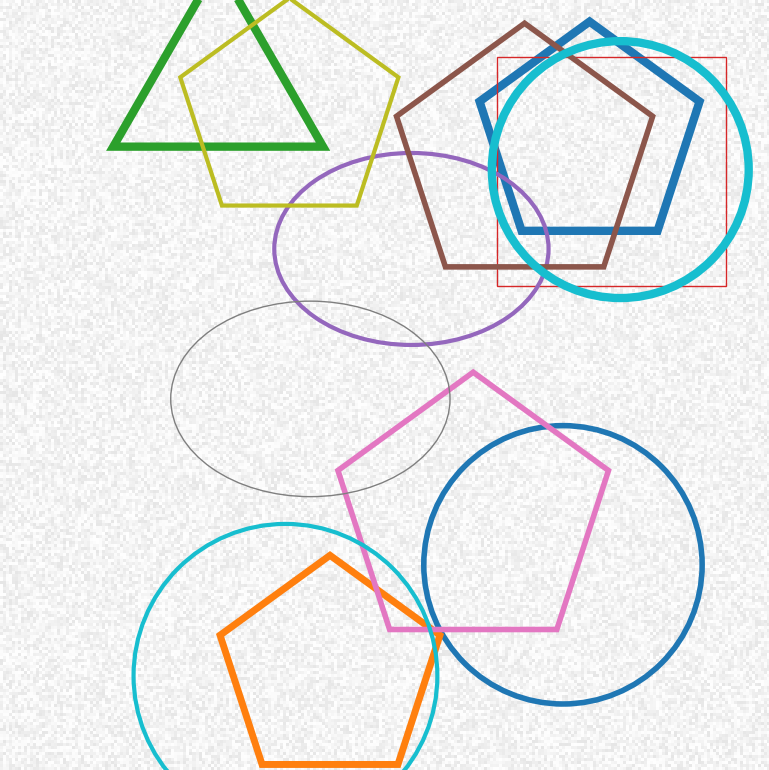[{"shape": "circle", "thickness": 2, "radius": 0.9, "center": [0.731, 0.266]}, {"shape": "pentagon", "thickness": 3, "radius": 0.75, "center": [0.766, 0.822]}, {"shape": "pentagon", "thickness": 2.5, "radius": 0.75, "center": [0.429, 0.129]}, {"shape": "triangle", "thickness": 3, "radius": 0.79, "center": [0.283, 0.888]}, {"shape": "square", "thickness": 0.5, "radius": 0.74, "center": [0.794, 0.777]}, {"shape": "oval", "thickness": 1.5, "radius": 0.89, "center": [0.534, 0.677]}, {"shape": "pentagon", "thickness": 2, "radius": 0.87, "center": [0.681, 0.795]}, {"shape": "pentagon", "thickness": 2, "radius": 0.92, "center": [0.615, 0.332]}, {"shape": "oval", "thickness": 0.5, "radius": 0.91, "center": [0.403, 0.482]}, {"shape": "pentagon", "thickness": 1.5, "radius": 0.74, "center": [0.376, 0.854]}, {"shape": "circle", "thickness": 3, "radius": 0.83, "center": [0.806, 0.78]}, {"shape": "circle", "thickness": 1.5, "radius": 0.99, "center": [0.371, 0.122]}]